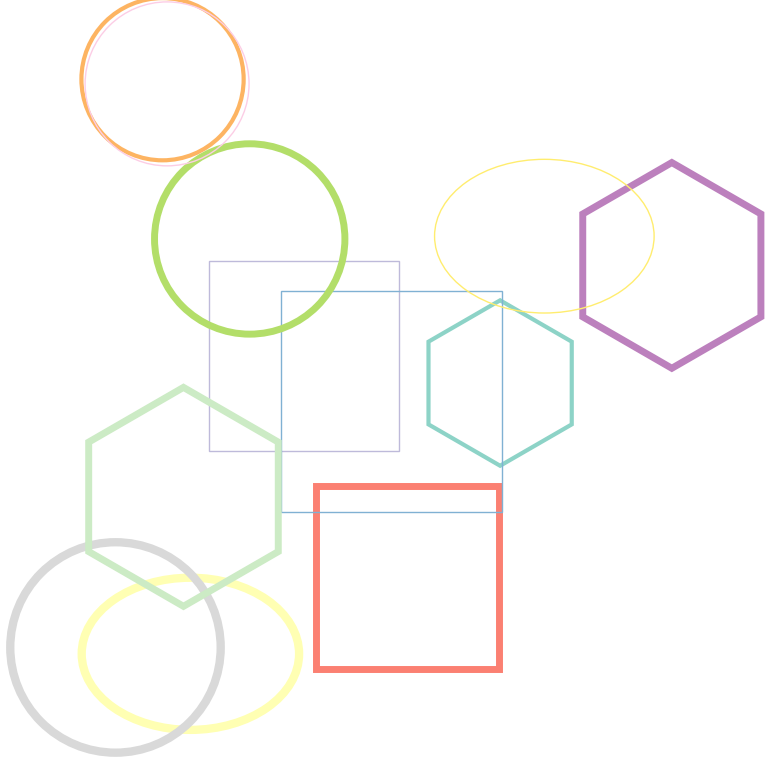[{"shape": "hexagon", "thickness": 1.5, "radius": 0.54, "center": [0.65, 0.503]}, {"shape": "oval", "thickness": 3, "radius": 0.71, "center": [0.247, 0.151]}, {"shape": "square", "thickness": 0.5, "radius": 0.62, "center": [0.395, 0.537]}, {"shape": "square", "thickness": 2.5, "radius": 0.59, "center": [0.529, 0.25]}, {"shape": "square", "thickness": 0.5, "radius": 0.72, "center": [0.509, 0.478]}, {"shape": "circle", "thickness": 1.5, "radius": 0.53, "center": [0.211, 0.897]}, {"shape": "circle", "thickness": 2.5, "radius": 0.62, "center": [0.324, 0.69]}, {"shape": "circle", "thickness": 0.5, "radius": 0.53, "center": [0.217, 0.891]}, {"shape": "circle", "thickness": 3, "radius": 0.68, "center": [0.15, 0.159]}, {"shape": "hexagon", "thickness": 2.5, "radius": 0.67, "center": [0.873, 0.655]}, {"shape": "hexagon", "thickness": 2.5, "radius": 0.71, "center": [0.238, 0.355]}, {"shape": "oval", "thickness": 0.5, "radius": 0.71, "center": [0.707, 0.693]}]